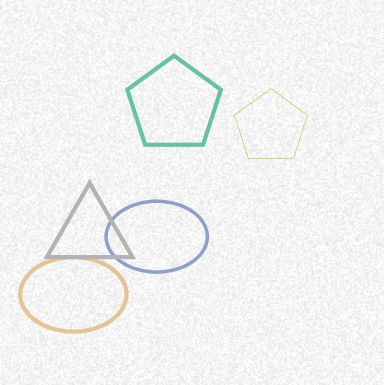[{"shape": "pentagon", "thickness": 3, "radius": 0.64, "center": [0.452, 0.727]}, {"shape": "oval", "thickness": 2.5, "radius": 0.66, "center": [0.407, 0.385]}, {"shape": "pentagon", "thickness": 0.5, "radius": 0.5, "center": [0.704, 0.67]}, {"shape": "oval", "thickness": 3, "radius": 0.69, "center": [0.191, 0.235]}, {"shape": "triangle", "thickness": 3, "radius": 0.64, "center": [0.233, 0.396]}]